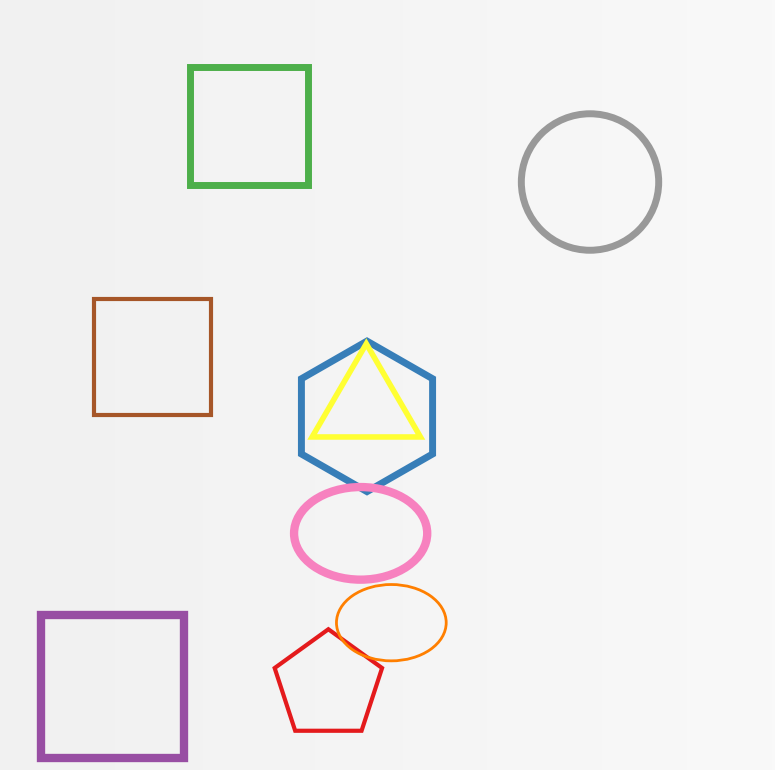[{"shape": "pentagon", "thickness": 1.5, "radius": 0.36, "center": [0.424, 0.11]}, {"shape": "hexagon", "thickness": 2.5, "radius": 0.49, "center": [0.474, 0.459]}, {"shape": "square", "thickness": 2.5, "radius": 0.38, "center": [0.321, 0.837]}, {"shape": "square", "thickness": 3, "radius": 0.46, "center": [0.145, 0.108]}, {"shape": "oval", "thickness": 1, "radius": 0.35, "center": [0.505, 0.191]}, {"shape": "triangle", "thickness": 2, "radius": 0.4, "center": [0.473, 0.473]}, {"shape": "square", "thickness": 1.5, "radius": 0.38, "center": [0.196, 0.536]}, {"shape": "oval", "thickness": 3, "radius": 0.43, "center": [0.465, 0.307]}, {"shape": "circle", "thickness": 2.5, "radius": 0.44, "center": [0.761, 0.764]}]